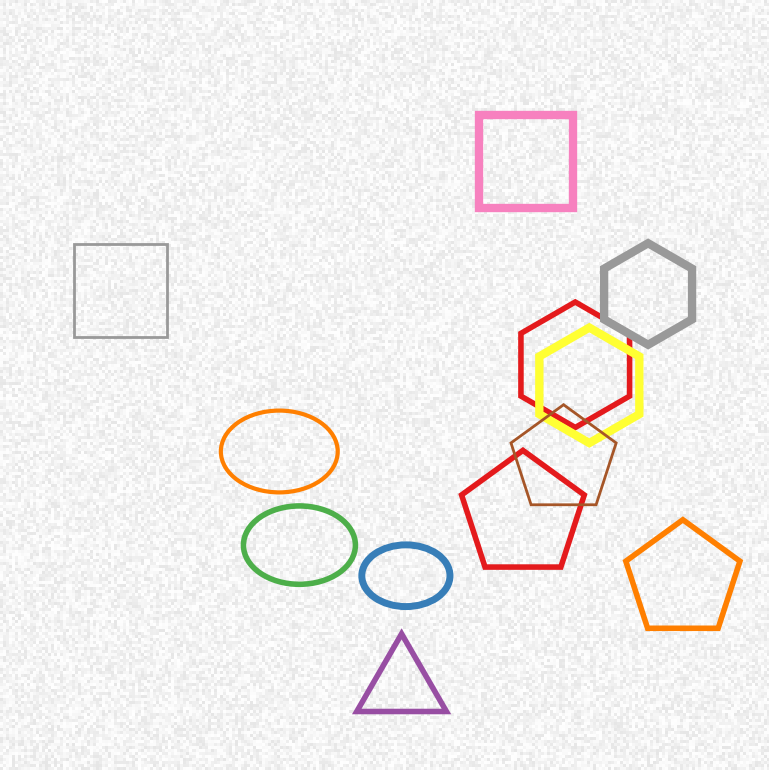[{"shape": "pentagon", "thickness": 2, "radius": 0.42, "center": [0.679, 0.331]}, {"shape": "hexagon", "thickness": 2, "radius": 0.41, "center": [0.747, 0.526]}, {"shape": "oval", "thickness": 2.5, "radius": 0.29, "center": [0.527, 0.252]}, {"shape": "oval", "thickness": 2, "radius": 0.36, "center": [0.389, 0.292]}, {"shape": "triangle", "thickness": 2, "radius": 0.34, "center": [0.522, 0.11]}, {"shape": "pentagon", "thickness": 2, "radius": 0.39, "center": [0.887, 0.247]}, {"shape": "oval", "thickness": 1.5, "radius": 0.38, "center": [0.363, 0.414]}, {"shape": "hexagon", "thickness": 3, "radius": 0.37, "center": [0.765, 0.5]}, {"shape": "pentagon", "thickness": 1, "radius": 0.36, "center": [0.732, 0.403]}, {"shape": "square", "thickness": 3, "radius": 0.3, "center": [0.683, 0.79]}, {"shape": "hexagon", "thickness": 3, "radius": 0.33, "center": [0.842, 0.618]}, {"shape": "square", "thickness": 1, "radius": 0.3, "center": [0.157, 0.623]}]